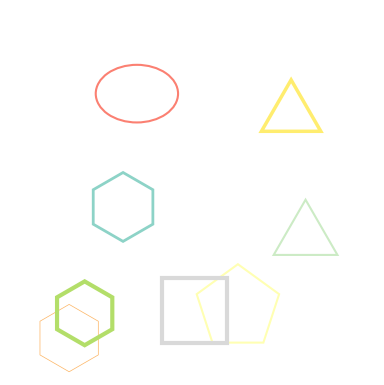[{"shape": "hexagon", "thickness": 2, "radius": 0.45, "center": [0.32, 0.462]}, {"shape": "pentagon", "thickness": 1.5, "radius": 0.56, "center": [0.618, 0.201]}, {"shape": "oval", "thickness": 1.5, "radius": 0.53, "center": [0.356, 0.757]}, {"shape": "hexagon", "thickness": 0.5, "radius": 0.44, "center": [0.18, 0.122]}, {"shape": "hexagon", "thickness": 3, "radius": 0.41, "center": [0.22, 0.186]}, {"shape": "square", "thickness": 3, "radius": 0.42, "center": [0.506, 0.193]}, {"shape": "triangle", "thickness": 1.5, "radius": 0.48, "center": [0.794, 0.386]}, {"shape": "triangle", "thickness": 2.5, "radius": 0.45, "center": [0.756, 0.703]}]